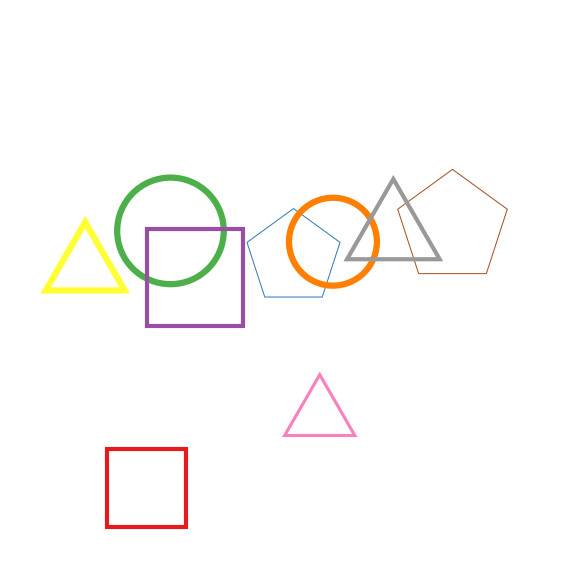[{"shape": "square", "thickness": 2, "radius": 0.34, "center": [0.254, 0.154]}, {"shape": "pentagon", "thickness": 0.5, "radius": 0.42, "center": [0.508, 0.553]}, {"shape": "circle", "thickness": 3, "radius": 0.46, "center": [0.295, 0.599]}, {"shape": "square", "thickness": 2, "radius": 0.42, "center": [0.338, 0.518]}, {"shape": "circle", "thickness": 3, "radius": 0.38, "center": [0.577, 0.581]}, {"shape": "triangle", "thickness": 3, "radius": 0.39, "center": [0.148, 0.536]}, {"shape": "pentagon", "thickness": 0.5, "radius": 0.5, "center": [0.784, 0.606]}, {"shape": "triangle", "thickness": 1.5, "radius": 0.35, "center": [0.554, 0.28]}, {"shape": "triangle", "thickness": 2, "radius": 0.46, "center": [0.681, 0.597]}]